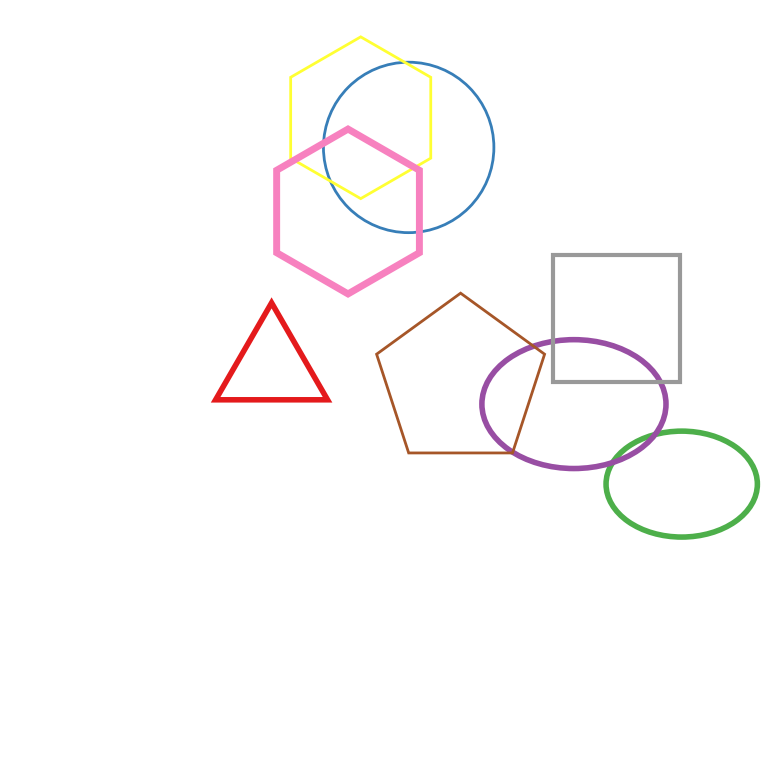[{"shape": "triangle", "thickness": 2, "radius": 0.42, "center": [0.353, 0.523]}, {"shape": "circle", "thickness": 1, "radius": 0.55, "center": [0.531, 0.809]}, {"shape": "oval", "thickness": 2, "radius": 0.49, "center": [0.885, 0.371]}, {"shape": "oval", "thickness": 2, "radius": 0.6, "center": [0.745, 0.475]}, {"shape": "hexagon", "thickness": 1, "radius": 0.53, "center": [0.468, 0.847]}, {"shape": "pentagon", "thickness": 1, "radius": 0.57, "center": [0.598, 0.505]}, {"shape": "hexagon", "thickness": 2.5, "radius": 0.54, "center": [0.452, 0.725]}, {"shape": "square", "thickness": 1.5, "radius": 0.41, "center": [0.801, 0.586]}]